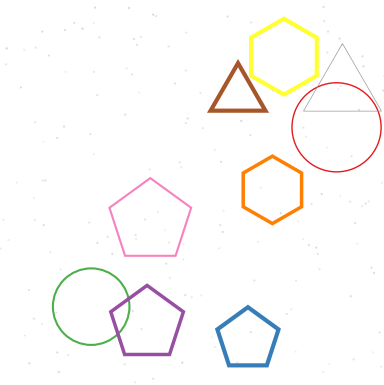[{"shape": "circle", "thickness": 1, "radius": 0.58, "center": [0.874, 0.669]}, {"shape": "pentagon", "thickness": 3, "radius": 0.42, "center": [0.644, 0.119]}, {"shape": "circle", "thickness": 1.5, "radius": 0.5, "center": [0.237, 0.204]}, {"shape": "pentagon", "thickness": 2.5, "radius": 0.5, "center": [0.382, 0.159]}, {"shape": "hexagon", "thickness": 2.5, "radius": 0.44, "center": [0.708, 0.507]}, {"shape": "hexagon", "thickness": 3, "radius": 0.49, "center": [0.738, 0.853]}, {"shape": "triangle", "thickness": 3, "radius": 0.41, "center": [0.618, 0.754]}, {"shape": "pentagon", "thickness": 1.5, "radius": 0.56, "center": [0.39, 0.426]}, {"shape": "triangle", "thickness": 0.5, "radius": 0.59, "center": [0.89, 0.77]}]